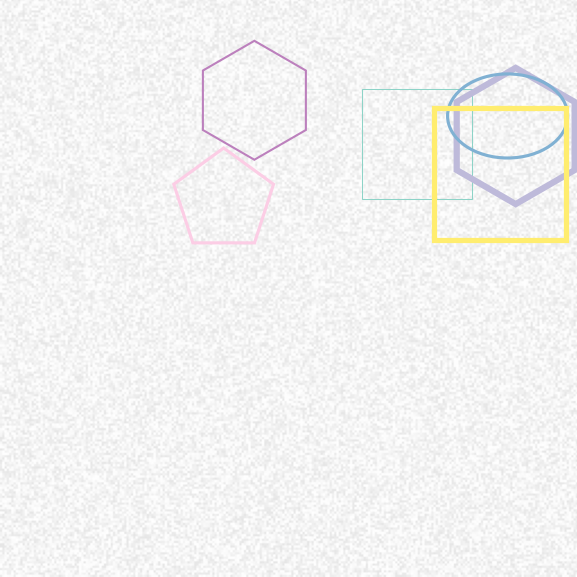[{"shape": "square", "thickness": 0.5, "radius": 0.48, "center": [0.722, 0.75]}, {"shape": "hexagon", "thickness": 3, "radius": 0.59, "center": [0.893, 0.764]}, {"shape": "oval", "thickness": 1.5, "radius": 0.52, "center": [0.879, 0.798]}, {"shape": "pentagon", "thickness": 1.5, "radius": 0.45, "center": [0.387, 0.652]}, {"shape": "hexagon", "thickness": 1, "radius": 0.51, "center": [0.44, 0.826]}, {"shape": "square", "thickness": 2.5, "radius": 0.57, "center": [0.866, 0.698]}]